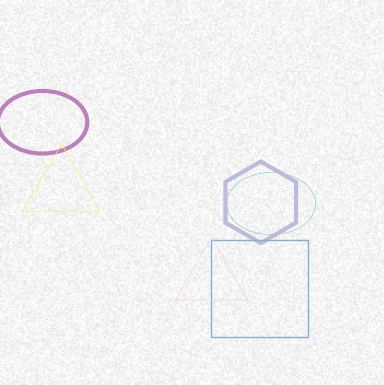[{"shape": "oval", "thickness": 0.5, "radius": 0.58, "center": [0.704, 0.471]}, {"shape": "hexagon", "thickness": 3, "radius": 0.53, "center": [0.677, 0.475]}, {"shape": "square", "thickness": 1, "radius": 0.63, "center": [0.674, 0.251]}, {"shape": "triangle", "thickness": 0.5, "radius": 0.54, "center": [0.549, 0.275]}, {"shape": "oval", "thickness": 3, "radius": 0.58, "center": [0.111, 0.682]}, {"shape": "triangle", "thickness": 0.5, "radius": 0.58, "center": [0.16, 0.509]}]